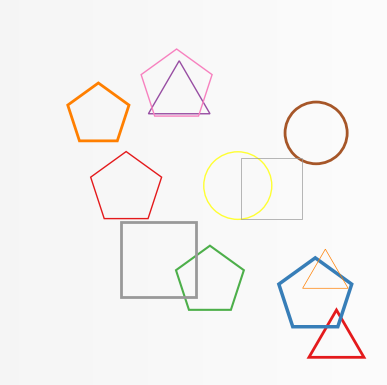[{"shape": "pentagon", "thickness": 1, "radius": 0.48, "center": [0.326, 0.51]}, {"shape": "triangle", "thickness": 2, "radius": 0.41, "center": [0.868, 0.113]}, {"shape": "pentagon", "thickness": 2.5, "radius": 0.49, "center": [0.814, 0.231]}, {"shape": "pentagon", "thickness": 1.5, "radius": 0.46, "center": [0.542, 0.27]}, {"shape": "triangle", "thickness": 1, "radius": 0.46, "center": [0.462, 0.75]}, {"shape": "pentagon", "thickness": 2, "radius": 0.42, "center": [0.254, 0.701]}, {"shape": "triangle", "thickness": 0.5, "radius": 0.34, "center": [0.84, 0.285]}, {"shape": "circle", "thickness": 1, "radius": 0.44, "center": [0.614, 0.518]}, {"shape": "circle", "thickness": 2, "radius": 0.4, "center": [0.816, 0.655]}, {"shape": "pentagon", "thickness": 1, "radius": 0.48, "center": [0.456, 0.776]}, {"shape": "square", "thickness": 0.5, "radius": 0.39, "center": [0.7, 0.51]}, {"shape": "square", "thickness": 2, "radius": 0.49, "center": [0.409, 0.325]}]